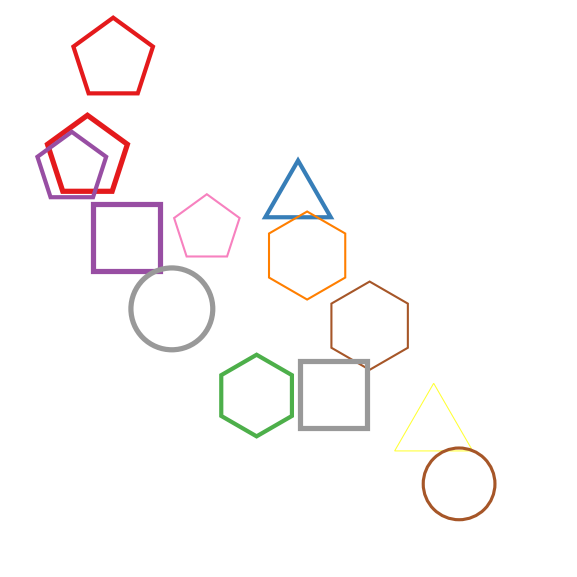[{"shape": "pentagon", "thickness": 2.5, "radius": 0.36, "center": [0.151, 0.727]}, {"shape": "pentagon", "thickness": 2, "radius": 0.36, "center": [0.196, 0.896]}, {"shape": "triangle", "thickness": 2, "radius": 0.33, "center": [0.516, 0.656]}, {"shape": "hexagon", "thickness": 2, "radius": 0.35, "center": [0.444, 0.314]}, {"shape": "pentagon", "thickness": 2, "radius": 0.31, "center": [0.124, 0.708]}, {"shape": "square", "thickness": 2.5, "radius": 0.29, "center": [0.219, 0.588]}, {"shape": "hexagon", "thickness": 1, "radius": 0.38, "center": [0.532, 0.557]}, {"shape": "triangle", "thickness": 0.5, "radius": 0.39, "center": [0.751, 0.257]}, {"shape": "circle", "thickness": 1.5, "radius": 0.31, "center": [0.795, 0.161]}, {"shape": "hexagon", "thickness": 1, "radius": 0.38, "center": [0.64, 0.435]}, {"shape": "pentagon", "thickness": 1, "radius": 0.3, "center": [0.358, 0.603]}, {"shape": "square", "thickness": 2.5, "radius": 0.29, "center": [0.577, 0.316]}, {"shape": "circle", "thickness": 2.5, "radius": 0.35, "center": [0.298, 0.464]}]